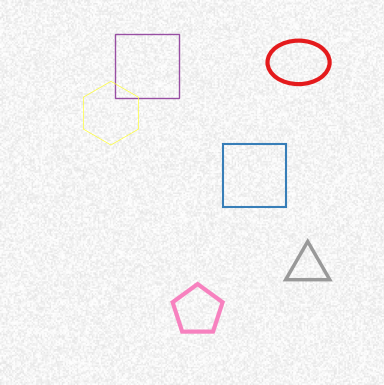[{"shape": "oval", "thickness": 3, "radius": 0.4, "center": [0.776, 0.838]}, {"shape": "square", "thickness": 1.5, "radius": 0.41, "center": [0.662, 0.544]}, {"shape": "square", "thickness": 1, "radius": 0.42, "center": [0.382, 0.828]}, {"shape": "hexagon", "thickness": 0.5, "radius": 0.41, "center": [0.288, 0.706]}, {"shape": "pentagon", "thickness": 3, "radius": 0.34, "center": [0.513, 0.194]}, {"shape": "triangle", "thickness": 2.5, "radius": 0.33, "center": [0.799, 0.307]}]